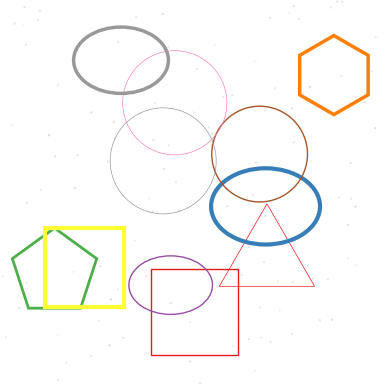[{"shape": "square", "thickness": 1, "radius": 0.56, "center": [0.505, 0.189]}, {"shape": "triangle", "thickness": 0.5, "radius": 0.71, "center": [0.693, 0.328]}, {"shape": "oval", "thickness": 3, "radius": 0.71, "center": [0.69, 0.464]}, {"shape": "pentagon", "thickness": 2, "radius": 0.58, "center": [0.142, 0.293]}, {"shape": "oval", "thickness": 1, "radius": 0.54, "center": [0.443, 0.259]}, {"shape": "hexagon", "thickness": 2.5, "radius": 0.51, "center": [0.867, 0.805]}, {"shape": "square", "thickness": 3, "radius": 0.51, "center": [0.22, 0.305]}, {"shape": "circle", "thickness": 1, "radius": 0.62, "center": [0.674, 0.6]}, {"shape": "circle", "thickness": 0.5, "radius": 0.68, "center": [0.454, 0.733]}, {"shape": "circle", "thickness": 0.5, "radius": 0.69, "center": [0.424, 0.582]}, {"shape": "oval", "thickness": 2.5, "radius": 0.62, "center": [0.314, 0.844]}]